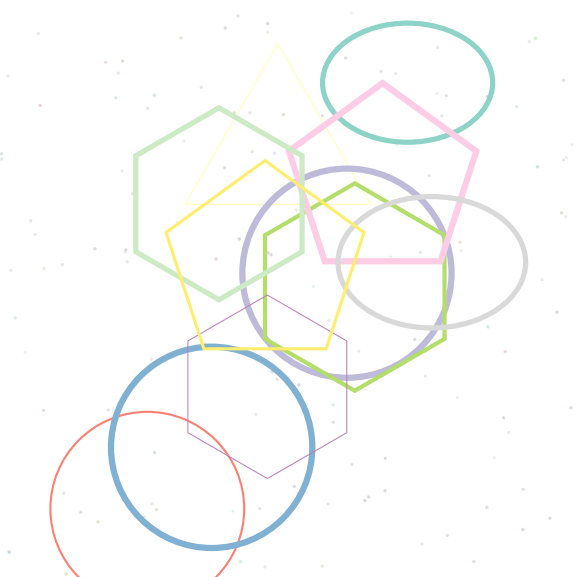[{"shape": "oval", "thickness": 2.5, "radius": 0.74, "center": [0.706, 0.856]}, {"shape": "triangle", "thickness": 0.5, "radius": 0.93, "center": [0.481, 0.738]}, {"shape": "circle", "thickness": 3, "radius": 0.91, "center": [0.601, 0.526]}, {"shape": "circle", "thickness": 1, "radius": 0.84, "center": [0.255, 0.118]}, {"shape": "circle", "thickness": 3, "radius": 0.87, "center": [0.366, 0.224]}, {"shape": "hexagon", "thickness": 2, "radius": 0.9, "center": [0.614, 0.502]}, {"shape": "pentagon", "thickness": 3, "radius": 0.85, "center": [0.663, 0.685]}, {"shape": "oval", "thickness": 2.5, "radius": 0.81, "center": [0.748, 0.545]}, {"shape": "hexagon", "thickness": 0.5, "radius": 0.79, "center": [0.463, 0.329]}, {"shape": "hexagon", "thickness": 2.5, "radius": 0.83, "center": [0.379, 0.646]}, {"shape": "pentagon", "thickness": 1.5, "radius": 0.9, "center": [0.459, 0.541]}]